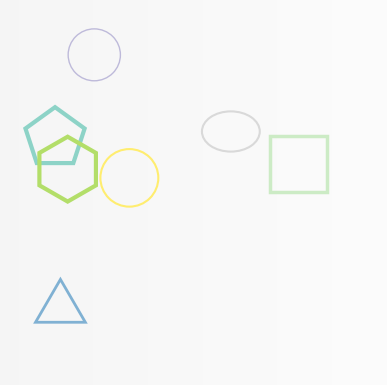[{"shape": "pentagon", "thickness": 3, "radius": 0.4, "center": [0.142, 0.641]}, {"shape": "circle", "thickness": 1, "radius": 0.34, "center": [0.243, 0.858]}, {"shape": "triangle", "thickness": 2, "radius": 0.37, "center": [0.156, 0.2]}, {"shape": "hexagon", "thickness": 3, "radius": 0.42, "center": [0.175, 0.561]}, {"shape": "oval", "thickness": 1.5, "radius": 0.37, "center": [0.596, 0.658]}, {"shape": "square", "thickness": 2.5, "radius": 0.36, "center": [0.77, 0.575]}, {"shape": "circle", "thickness": 1.5, "radius": 0.37, "center": [0.334, 0.538]}]